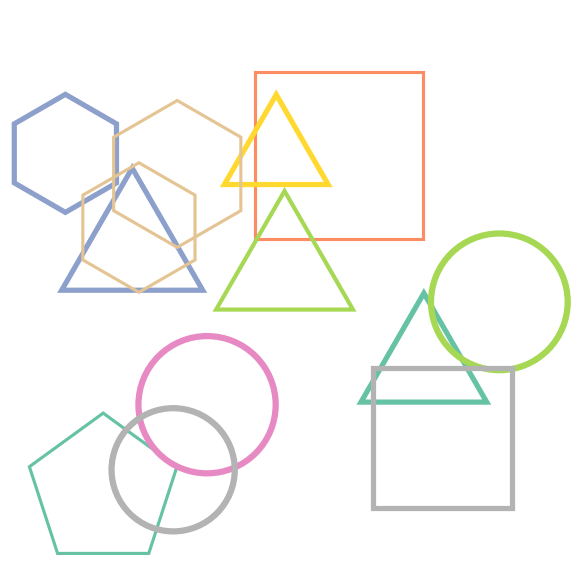[{"shape": "pentagon", "thickness": 1.5, "radius": 0.67, "center": [0.179, 0.149]}, {"shape": "triangle", "thickness": 2.5, "radius": 0.63, "center": [0.734, 0.366]}, {"shape": "square", "thickness": 1.5, "radius": 0.72, "center": [0.587, 0.73]}, {"shape": "triangle", "thickness": 2.5, "radius": 0.71, "center": [0.229, 0.567]}, {"shape": "hexagon", "thickness": 2.5, "radius": 0.51, "center": [0.113, 0.734]}, {"shape": "circle", "thickness": 3, "radius": 0.59, "center": [0.359, 0.298]}, {"shape": "triangle", "thickness": 2, "radius": 0.68, "center": [0.493, 0.532]}, {"shape": "circle", "thickness": 3, "radius": 0.59, "center": [0.865, 0.476]}, {"shape": "triangle", "thickness": 2.5, "radius": 0.52, "center": [0.478, 0.731]}, {"shape": "hexagon", "thickness": 1.5, "radius": 0.64, "center": [0.307, 0.698]}, {"shape": "hexagon", "thickness": 1.5, "radius": 0.56, "center": [0.241, 0.605]}, {"shape": "square", "thickness": 2.5, "radius": 0.6, "center": [0.766, 0.241]}, {"shape": "circle", "thickness": 3, "radius": 0.53, "center": [0.3, 0.186]}]